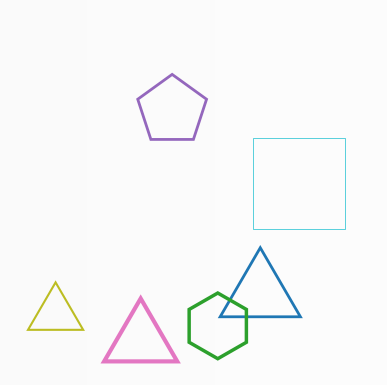[{"shape": "triangle", "thickness": 2, "radius": 0.6, "center": [0.672, 0.237]}, {"shape": "hexagon", "thickness": 2.5, "radius": 0.43, "center": [0.562, 0.154]}, {"shape": "pentagon", "thickness": 2, "radius": 0.47, "center": [0.444, 0.713]}, {"shape": "triangle", "thickness": 3, "radius": 0.54, "center": [0.363, 0.116]}, {"shape": "triangle", "thickness": 1.5, "radius": 0.41, "center": [0.143, 0.184]}, {"shape": "square", "thickness": 0.5, "radius": 0.59, "center": [0.772, 0.523]}]